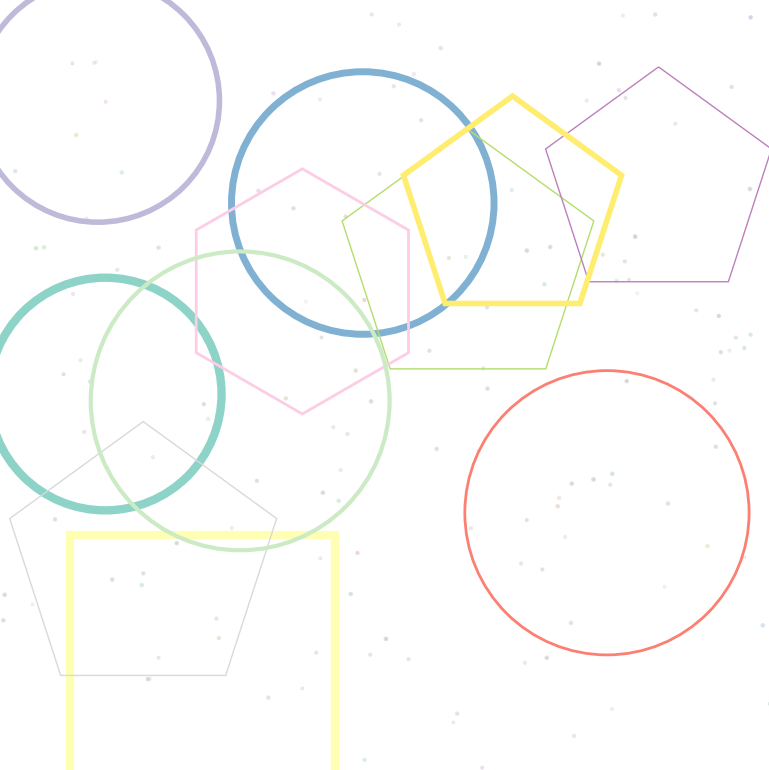[{"shape": "circle", "thickness": 3, "radius": 0.76, "center": [0.137, 0.488]}, {"shape": "square", "thickness": 3, "radius": 0.86, "center": [0.263, 0.134]}, {"shape": "circle", "thickness": 2, "radius": 0.79, "center": [0.127, 0.869]}, {"shape": "circle", "thickness": 1, "radius": 0.92, "center": [0.788, 0.334]}, {"shape": "circle", "thickness": 2.5, "radius": 0.85, "center": [0.471, 0.736]}, {"shape": "pentagon", "thickness": 0.5, "radius": 0.86, "center": [0.608, 0.66]}, {"shape": "hexagon", "thickness": 1, "radius": 0.8, "center": [0.393, 0.622]}, {"shape": "pentagon", "thickness": 0.5, "radius": 0.91, "center": [0.186, 0.27]}, {"shape": "pentagon", "thickness": 0.5, "radius": 0.77, "center": [0.855, 0.759]}, {"shape": "circle", "thickness": 1.5, "radius": 0.97, "center": [0.312, 0.479]}, {"shape": "pentagon", "thickness": 2, "radius": 0.74, "center": [0.666, 0.726]}]